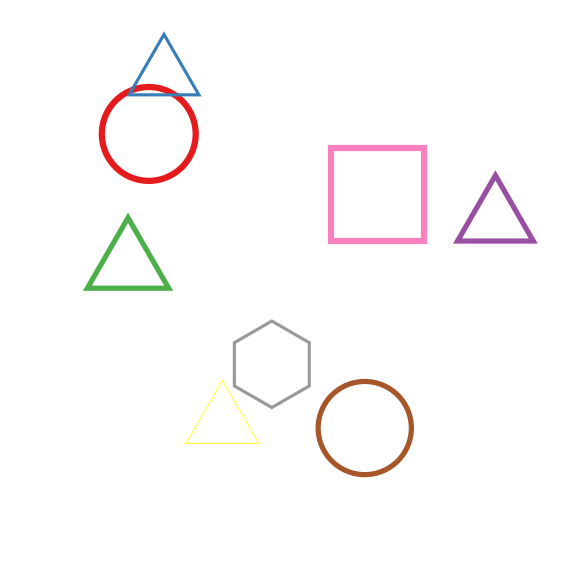[{"shape": "circle", "thickness": 3, "radius": 0.41, "center": [0.258, 0.767]}, {"shape": "triangle", "thickness": 1.5, "radius": 0.35, "center": [0.284, 0.87]}, {"shape": "triangle", "thickness": 2.5, "radius": 0.41, "center": [0.222, 0.541]}, {"shape": "triangle", "thickness": 2.5, "radius": 0.38, "center": [0.858, 0.62]}, {"shape": "triangle", "thickness": 0.5, "radius": 0.36, "center": [0.385, 0.268]}, {"shape": "circle", "thickness": 2.5, "radius": 0.4, "center": [0.632, 0.258]}, {"shape": "square", "thickness": 3, "radius": 0.4, "center": [0.653, 0.662]}, {"shape": "hexagon", "thickness": 1.5, "radius": 0.37, "center": [0.471, 0.368]}]